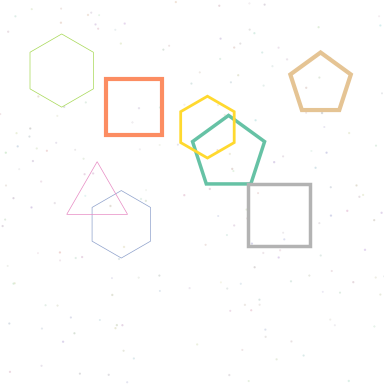[{"shape": "pentagon", "thickness": 2.5, "radius": 0.49, "center": [0.594, 0.602]}, {"shape": "square", "thickness": 3, "radius": 0.36, "center": [0.349, 0.721]}, {"shape": "hexagon", "thickness": 0.5, "radius": 0.44, "center": [0.315, 0.417]}, {"shape": "triangle", "thickness": 0.5, "radius": 0.46, "center": [0.252, 0.489]}, {"shape": "hexagon", "thickness": 0.5, "radius": 0.48, "center": [0.16, 0.817]}, {"shape": "hexagon", "thickness": 2, "radius": 0.4, "center": [0.539, 0.67]}, {"shape": "pentagon", "thickness": 3, "radius": 0.41, "center": [0.833, 0.781]}, {"shape": "square", "thickness": 2.5, "radius": 0.4, "center": [0.725, 0.44]}]